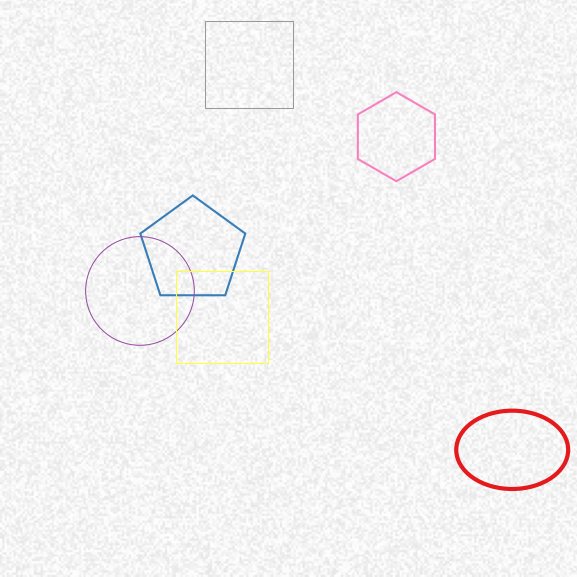[{"shape": "oval", "thickness": 2, "radius": 0.48, "center": [0.887, 0.22]}, {"shape": "pentagon", "thickness": 1, "radius": 0.48, "center": [0.334, 0.565]}, {"shape": "circle", "thickness": 0.5, "radius": 0.47, "center": [0.242, 0.495]}, {"shape": "square", "thickness": 0.5, "radius": 0.4, "center": [0.384, 0.45]}, {"shape": "hexagon", "thickness": 1, "radius": 0.39, "center": [0.686, 0.762]}, {"shape": "square", "thickness": 0.5, "radius": 0.38, "center": [0.431, 0.887]}]